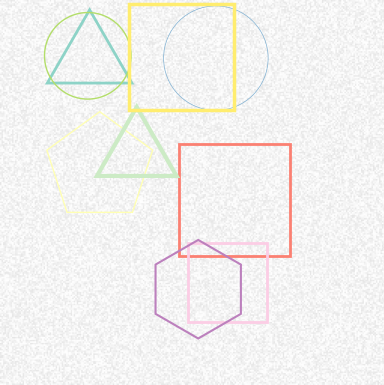[{"shape": "triangle", "thickness": 2, "radius": 0.63, "center": [0.233, 0.848]}, {"shape": "pentagon", "thickness": 1, "radius": 0.72, "center": [0.259, 0.565]}, {"shape": "square", "thickness": 2, "radius": 0.72, "center": [0.609, 0.481]}, {"shape": "circle", "thickness": 0.5, "radius": 0.68, "center": [0.561, 0.849]}, {"shape": "circle", "thickness": 1, "radius": 0.56, "center": [0.228, 0.855]}, {"shape": "square", "thickness": 2, "radius": 0.51, "center": [0.591, 0.266]}, {"shape": "hexagon", "thickness": 1.5, "radius": 0.64, "center": [0.515, 0.249]}, {"shape": "triangle", "thickness": 3, "radius": 0.6, "center": [0.355, 0.603]}, {"shape": "square", "thickness": 2.5, "radius": 0.69, "center": [0.471, 0.852]}]